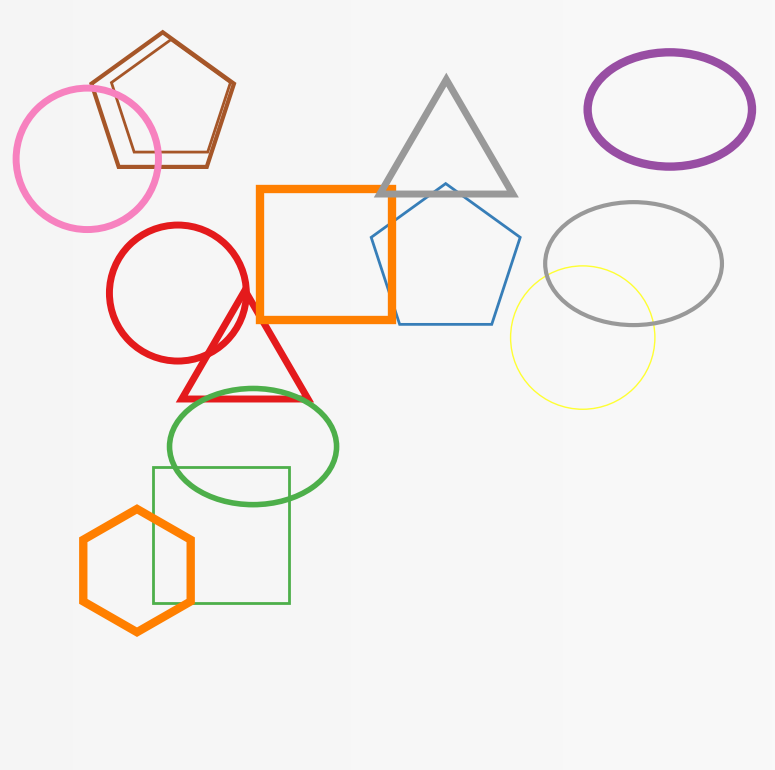[{"shape": "circle", "thickness": 2.5, "radius": 0.44, "center": [0.23, 0.619]}, {"shape": "triangle", "thickness": 2.5, "radius": 0.47, "center": [0.316, 0.529]}, {"shape": "pentagon", "thickness": 1, "radius": 0.51, "center": [0.575, 0.661]}, {"shape": "square", "thickness": 1, "radius": 0.44, "center": [0.285, 0.305]}, {"shape": "oval", "thickness": 2, "radius": 0.54, "center": [0.327, 0.42]}, {"shape": "oval", "thickness": 3, "radius": 0.53, "center": [0.864, 0.858]}, {"shape": "hexagon", "thickness": 3, "radius": 0.4, "center": [0.177, 0.259]}, {"shape": "square", "thickness": 3, "radius": 0.43, "center": [0.42, 0.67]}, {"shape": "circle", "thickness": 0.5, "radius": 0.47, "center": [0.752, 0.562]}, {"shape": "pentagon", "thickness": 1.5, "radius": 0.48, "center": [0.21, 0.861]}, {"shape": "pentagon", "thickness": 1, "radius": 0.4, "center": [0.221, 0.868]}, {"shape": "circle", "thickness": 2.5, "radius": 0.46, "center": [0.113, 0.794]}, {"shape": "oval", "thickness": 1.5, "radius": 0.57, "center": [0.818, 0.658]}, {"shape": "triangle", "thickness": 2.5, "radius": 0.5, "center": [0.576, 0.798]}]